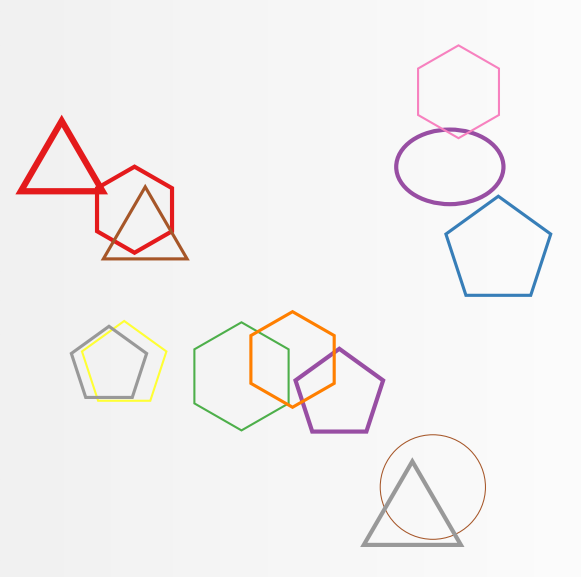[{"shape": "triangle", "thickness": 3, "radius": 0.41, "center": [0.106, 0.709]}, {"shape": "hexagon", "thickness": 2, "radius": 0.37, "center": [0.231, 0.636]}, {"shape": "pentagon", "thickness": 1.5, "radius": 0.47, "center": [0.857, 0.564]}, {"shape": "hexagon", "thickness": 1, "radius": 0.47, "center": [0.415, 0.347]}, {"shape": "pentagon", "thickness": 2, "radius": 0.4, "center": [0.584, 0.316]}, {"shape": "oval", "thickness": 2, "radius": 0.46, "center": [0.774, 0.71]}, {"shape": "hexagon", "thickness": 1.5, "radius": 0.41, "center": [0.503, 0.377]}, {"shape": "pentagon", "thickness": 1, "radius": 0.38, "center": [0.214, 0.367]}, {"shape": "triangle", "thickness": 1.5, "radius": 0.42, "center": [0.25, 0.592]}, {"shape": "circle", "thickness": 0.5, "radius": 0.45, "center": [0.745, 0.156]}, {"shape": "hexagon", "thickness": 1, "radius": 0.4, "center": [0.789, 0.84]}, {"shape": "pentagon", "thickness": 1.5, "radius": 0.34, "center": [0.188, 0.366]}, {"shape": "triangle", "thickness": 2, "radius": 0.48, "center": [0.709, 0.104]}]